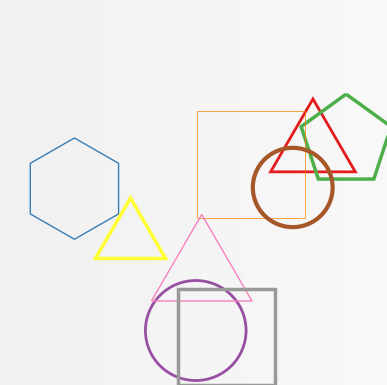[{"shape": "triangle", "thickness": 2, "radius": 0.63, "center": [0.808, 0.617]}, {"shape": "hexagon", "thickness": 1, "radius": 0.66, "center": [0.192, 0.51]}, {"shape": "pentagon", "thickness": 2.5, "radius": 0.61, "center": [0.893, 0.634]}, {"shape": "circle", "thickness": 2, "radius": 0.65, "center": [0.505, 0.141]}, {"shape": "square", "thickness": 0.5, "radius": 0.69, "center": [0.647, 0.572]}, {"shape": "triangle", "thickness": 2.5, "radius": 0.52, "center": [0.337, 0.381]}, {"shape": "circle", "thickness": 3, "radius": 0.51, "center": [0.755, 0.513]}, {"shape": "triangle", "thickness": 1, "radius": 0.75, "center": [0.521, 0.293]}, {"shape": "square", "thickness": 2.5, "radius": 0.63, "center": [0.584, 0.125]}]